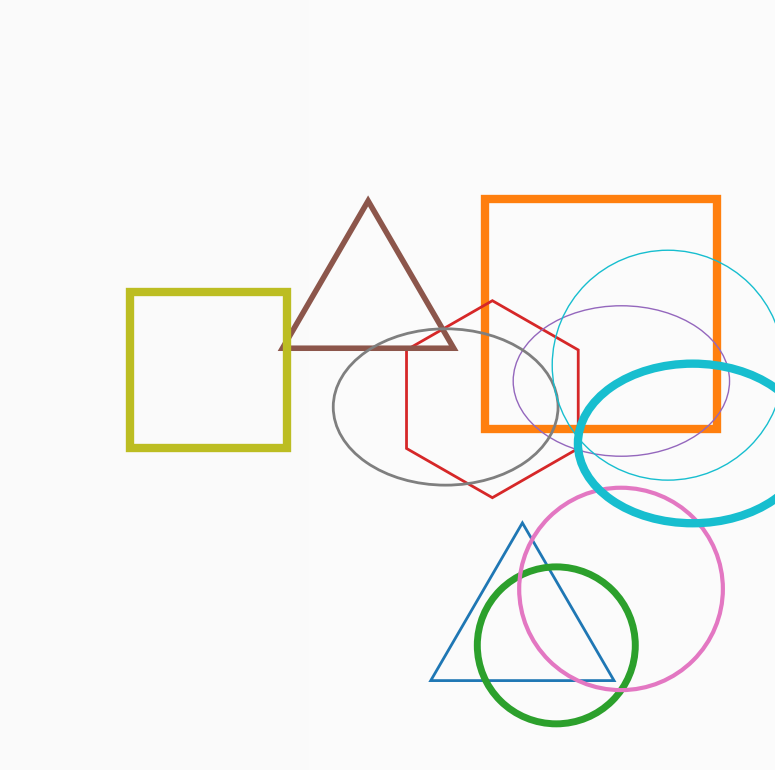[{"shape": "triangle", "thickness": 1, "radius": 0.68, "center": [0.674, 0.184]}, {"shape": "square", "thickness": 3, "radius": 0.75, "center": [0.775, 0.592]}, {"shape": "circle", "thickness": 2.5, "radius": 0.51, "center": [0.718, 0.162]}, {"shape": "hexagon", "thickness": 1, "radius": 0.64, "center": [0.635, 0.482]}, {"shape": "oval", "thickness": 0.5, "radius": 0.7, "center": [0.802, 0.505]}, {"shape": "triangle", "thickness": 2, "radius": 0.64, "center": [0.475, 0.612]}, {"shape": "circle", "thickness": 1.5, "radius": 0.66, "center": [0.801, 0.235]}, {"shape": "oval", "thickness": 1, "radius": 0.73, "center": [0.575, 0.471]}, {"shape": "square", "thickness": 3, "radius": 0.51, "center": [0.269, 0.519]}, {"shape": "oval", "thickness": 3, "radius": 0.74, "center": [0.894, 0.424]}, {"shape": "circle", "thickness": 0.5, "radius": 0.75, "center": [0.862, 0.526]}]